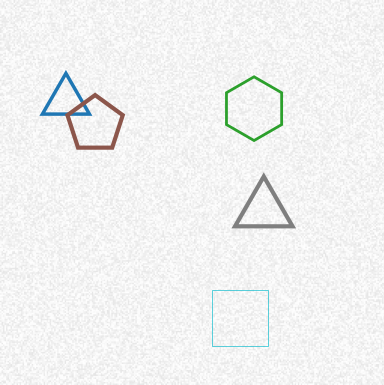[{"shape": "triangle", "thickness": 2.5, "radius": 0.35, "center": [0.171, 0.739]}, {"shape": "hexagon", "thickness": 2, "radius": 0.41, "center": [0.66, 0.718]}, {"shape": "pentagon", "thickness": 3, "radius": 0.38, "center": [0.247, 0.678]}, {"shape": "triangle", "thickness": 3, "radius": 0.43, "center": [0.685, 0.455]}, {"shape": "square", "thickness": 0.5, "radius": 0.36, "center": [0.623, 0.174]}]